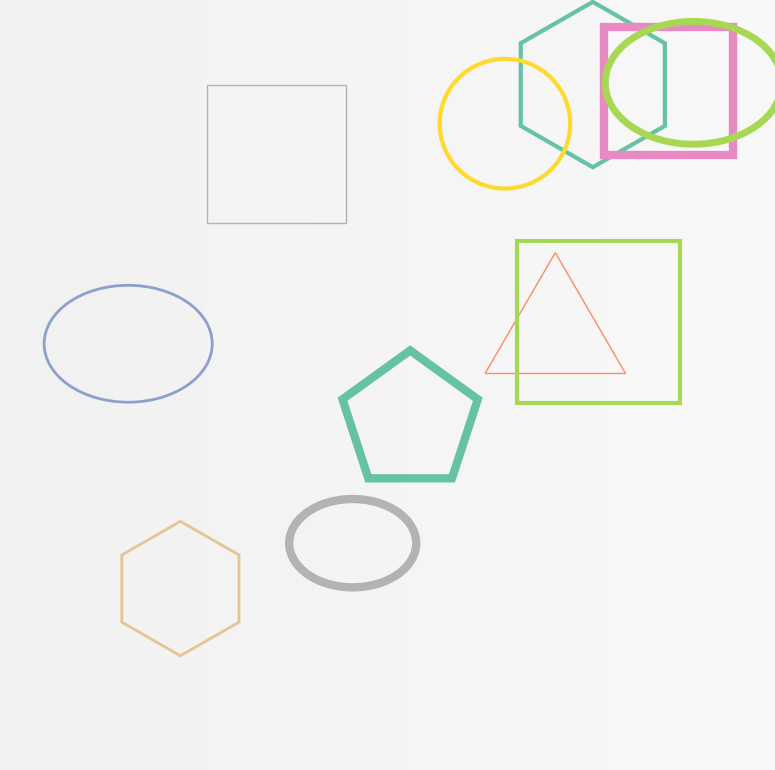[{"shape": "pentagon", "thickness": 3, "radius": 0.46, "center": [0.529, 0.453]}, {"shape": "hexagon", "thickness": 1.5, "radius": 0.54, "center": [0.765, 0.89]}, {"shape": "triangle", "thickness": 0.5, "radius": 0.52, "center": [0.717, 0.567]}, {"shape": "oval", "thickness": 1, "radius": 0.54, "center": [0.165, 0.554]}, {"shape": "square", "thickness": 3, "radius": 0.42, "center": [0.863, 0.882]}, {"shape": "square", "thickness": 1.5, "radius": 0.53, "center": [0.773, 0.582]}, {"shape": "oval", "thickness": 2.5, "radius": 0.57, "center": [0.895, 0.892]}, {"shape": "circle", "thickness": 1.5, "radius": 0.42, "center": [0.652, 0.839]}, {"shape": "hexagon", "thickness": 1, "radius": 0.44, "center": [0.233, 0.236]}, {"shape": "oval", "thickness": 3, "radius": 0.41, "center": [0.455, 0.295]}, {"shape": "square", "thickness": 0.5, "radius": 0.45, "center": [0.357, 0.8]}]